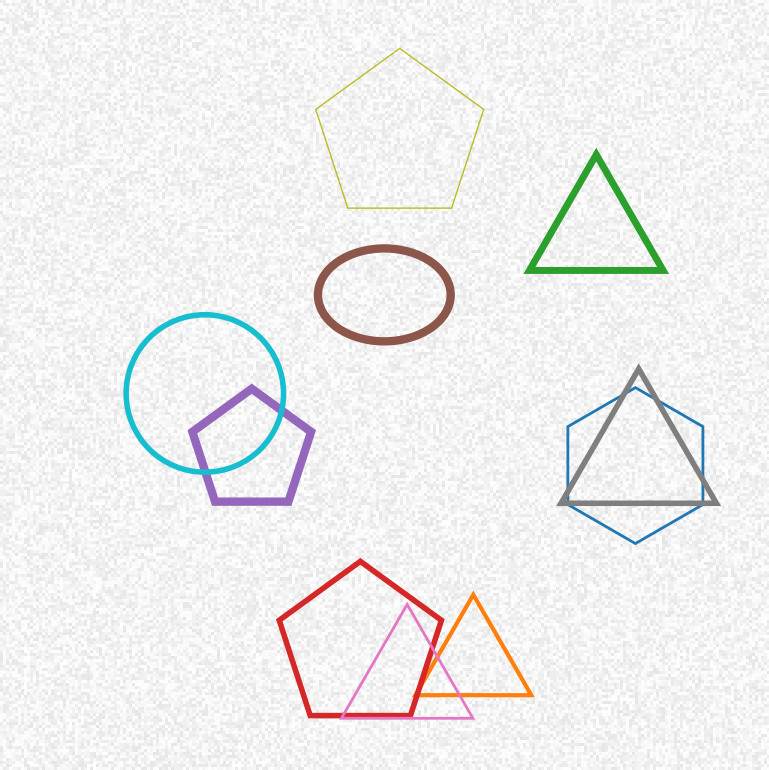[{"shape": "hexagon", "thickness": 1, "radius": 0.51, "center": [0.825, 0.395]}, {"shape": "triangle", "thickness": 1.5, "radius": 0.43, "center": [0.615, 0.141]}, {"shape": "triangle", "thickness": 2.5, "radius": 0.5, "center": [0.774, 0.699]}, {"shape": "pentagon", "thickness": 2, "radius": 0.55, "center": [0.468, 0.16]}, {"shape": "pentagon", "thickness": 3, "radius": 0.41, "center": [0.327, 0.414]}, {"shape": "oval", "thickness": 3, "radius": 0.43, "center": [0.499, 0.617]}, {"shape": "triangle", "thickness": 1, "radius": 0.49, "center": [0.529, 0.116]}, {"shape": "triangle", "thickness": 2, "radius": 0.58, "center": [0.829, 0.405]}, {"shape": "pentagon", "thickness": 0.5, "radius": 0.57, "center": [0.519, 0.822]}, {"shape": "circle", "thickness": 2, "radius": 0.51, "center": [0.266, 0.489]}]